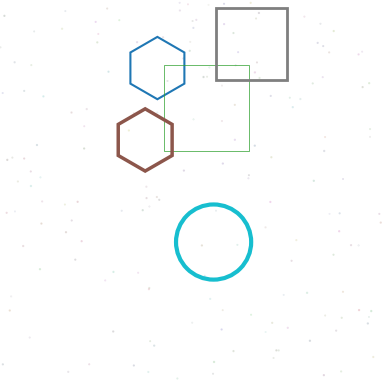[{"shape": "hexagon", "thickness": 1.5, "radius": 0.4, "center": [0.409, 0.823]}, {"shape": "square", "thickness": 0.5, "radius": 0.55, "center": [0.536, 0.72]}, {"shape": "hexagon", "thickness": 2.5, "radius": 0.4, "center": [0.377, 0.637]}, {"shape": "square", "thickness": 2, "radius": 0.46, "center": [0.653, 0.886]}, {"shape": "circle", "thickness": 3, "radius": 0.49, "center": [0.555, 0.371]}]